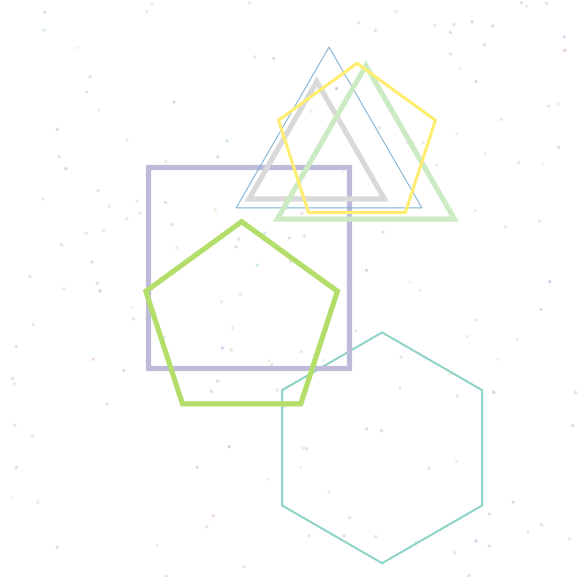[{"shape": "hexagon", "thickness": 1, "radius": 1.0, "center": [0.662, 0.224]}, {"shape": "square", "thickness": 2.5, "radius": 0.87, "center": [0.431, 0.536]}, {"shape": "triangle", "thickness": 0.5, "radius": 0.93, "center": [0.57, 0.732]}, {"shape": "pentagon", "thickness": 2.5, "radius": 0.87, "center": [0.418, 0.441]}, {"shape": "triangle", "thickness": 2.5, "radius": 0.68, "center": [0.548, 0.722]}, {"shape": "triangle", "thickness": 2.5, "radius": 0.89, "center": [0.634, 0.708]}, {"shape": "pentagon", "thickness": 1.5, "radius": 0.71, "center": [0.618, 0.747]}]